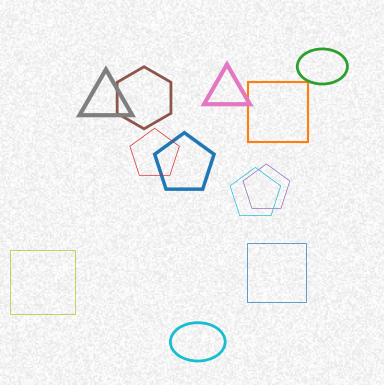[{"shape": "square", "thickness": 0.5, "radius": 0.39, "center": [0.718, 0.292]}, {"shape": "pentagon", "thickness": 2.5, "radius": 0.41, "center": [0.479, 0.574]}, {"shape": "square", "thickness": 1.5, "radius": 0.39, "center": [0.721, 0.708]}, {"shape": "oval", "thickness": 2, "radius": 0.33, "center": [0.837, 0.827]}, {"shape": "pentagon", "thickness": 0.5, "radius": 0.34, "center": [0.402, 0.599]}, {"shape": "pentagon", "thickness": 0.5, "radius": 0.32, "center": [0.692, 0.51]}, {"shape": "hexagon", "thickness": 2, "radius": 0.4, "center": [0.374, 0.746]}, {"shape": "triangle", "thickness": 3, "radius": 0.34, "center": [0.59, 0.764]}, {"shape": "triangle", "thickness": 3, "radius": 0.4, "center": [0.275, 0.74]}, {"shape": "square", "thickness": 0.5, "radius": 0.42, "center": [0.11, 0.267]}, {"shape": "pentagon", "thickness": 0.5, "radius": 0.35, "center": [0.663, 0.496]}, {"shape": "oval", "thickness": 2, "radius": 0.36, "center": [0.514, 0.112]}]